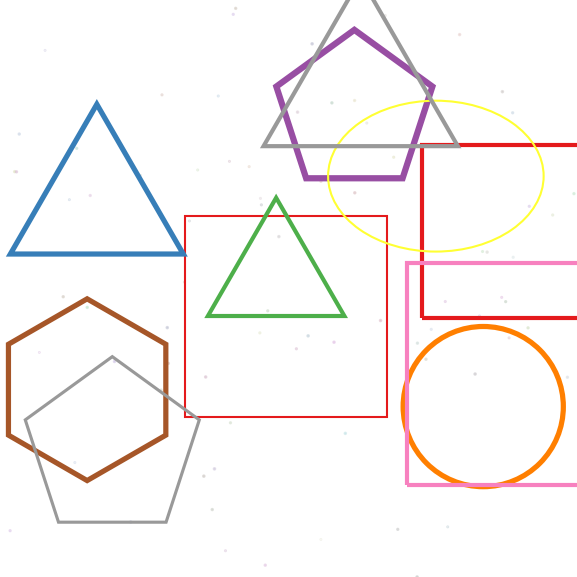[{"shape": "square", "thickness": 1, "radius": 0.87, "center": [0.495, 0.451]}, {"shape": "square", "thickness": 2, "radius": 0.75, "center": [0.88, 0.599]}, {"shape": "triangle", "thickness": 2.5, "radius": 0.86, "center": [0.168, 0.646]}, {"shape": "triangle", "thickness": 2, "radius": 0.68, "center": [0.478, 0.52]}, {"shape": "pentagon", "thickness": 3, "radius": 0.71, "center": [0.614, 0.805]}, {"shape": "circle", "thickness": 2.5, "radius": 0.69, "center": [0.837, 0.295]}, {"shape": "oval", "thickness": 1, "radius": 0.93, "center": [0.755, 0.694]}, {"shape": "hexagon", "thickness": 2.5, "radius": 0.79, "center": [0.151, 0.324]}, {"shape": "square", "thickness": 2, "radius": 0.96, "center": [0.896, 0.351]}, {"shape": "triangle", "thickness": 2, "radius": 0.97, "center": [0.625, 0.843]}, {"shape": "pentagon", "thickness": 1.5, "radius": 0.79, "center": [0.194, 0.223]}]